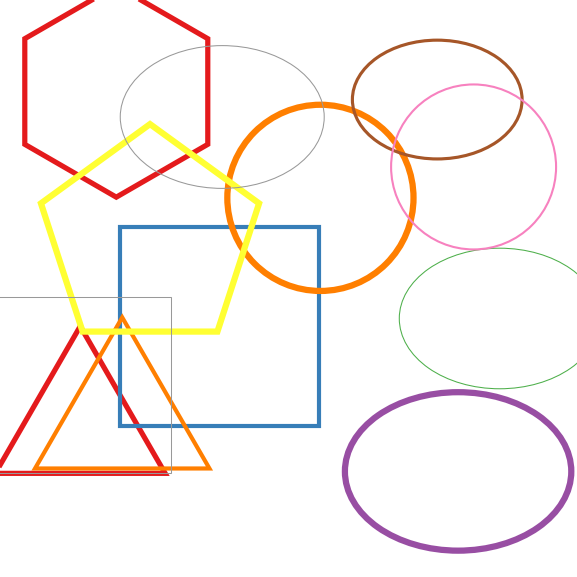[{"shape": "hexagon", "thickness": 2.5, "radius": 0.91, "center": [0.201, 0.841]}, {"shape": "triangle", "thickness": 2.5, "radius": 0.85, "center": [0.139, 0.264]}, {"shape": "square", "thickness": 2, "radius": 0.86, "center": [0.38, 0.433]}, {"shape": "oval", "thickness": 0.5, "radius": 0.87, "center": [0.865, 0.448]}, {"shape": "oval", "thickness": 3, "radius": 0.98, "center": [0.793, 0.183]}, {"shape": "triangle", "thickness": 2, "radius": 0.87, "center": [0.212, 0.275]}, {"shape": "circle", "thickness": 3, "radius": 0.81, "center": [0.555, 0.657]}, {"shape": "pentagon", "thickness": 3, "radius": 0.99, "center": [0.26, 0.586]}, {"shape": "oval", "thickness": 1.5, "radius": 0.73, "center": [0.757, 0.827]}, {"shape": "circle", "thickness": 1, "radius": 0.71, "center": [0.82, 0.71]}, {"shape": "square", "thickness": 0.5, "radius": 0.76, "center": [0.143, 0.332]}, {"shape": "oval", "thickness": 0.5, "radius": 0.88, "center": [0.385, 0.797]}]